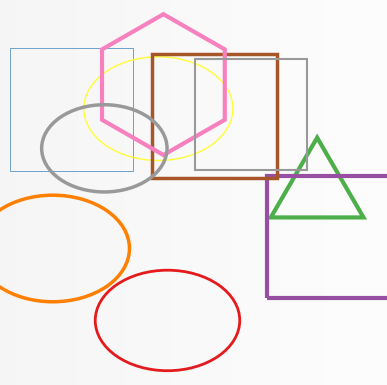[{"shape": "oval", "thickness": 2, "radius": 0.93, "center": [0.432, 0.168]}, {"shape": "square", "thickness": 0.5, "radius": 0.8, "center": [0.184, 0.716]}, {"shape": "triangle", "thickness": 3, "radius": 0.69, "center": [0.818, 0.504]}, {"shape": "square", "thickness": 3, "radius": 0.79, "center": [0.848, 0.385]}, {"shape": "oval", "thickness": 2.5, "radius": 0.99, "center": [0.136, 0.355]}, {"shape": "oval", "thickness": 1, "radius": 0.96, "center": [0.409, 0.718]}, {"shape": "square", "thickness": 2.5, "radius": 0.8, "center": [0.554, 0.698]}, {"shape": "hexagon", "thickness": 3, "radius": 0.91, "center": [0.422, 0.78]}, {"shape": "oval", "thickness": 2.5, "radius": 0.81, "center": [0.269, 0.615]}, {"shape": "square", "thickness": 1.5, "radius": 0.72, "center": [0.648, 0.704]}]